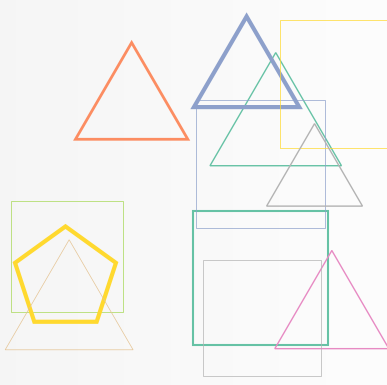[{"shape": "triangle", "thickness": 1, "radius": 0.98, "center": [0.712, 0.667]}, {"shape": "square", "thickness": 1.5, "radius": 0.87, "center": [0.672, 0.278]}, {"shape": "triangle", "thickness": 2, "radius": 0.84, "center": [0.34, 0.722]}, {"shape": "square", "thickness": 0.5, "radius": 0.83, "center": [0.672, 0.573]}, {"shape": "triangle", "thickness": 3, "radius": 0.78, "center": [0.636, 0.8]}, {"shape": "triangle", "thickness": 1, "radius": 0.85, "center": [0.856, 0.179]}, {"shape": "square", "thickness": 0.5, "radius": 0.72, "center": [0.173, 0.334]}, {"shape": "pentagon", "thickness": 3, "radius": 0.68, "center": [0.169, 0.275]}, {"shape": "square", "thickness": 0.5, "radius": 0.83, "center": [0.888, 0.781]}, {"shape": "triangle", "thickness": 0.5, "radius": 0.95, "center": [0.178, 0.187]}, {"shape": "triangle", "thickness": 1, "radius": 0.71, "center": [0.812, 0.536]}, {"shape": "square", "thickness": 0.5, "radius": 0.76, "center": [0.676, 0.174]}]